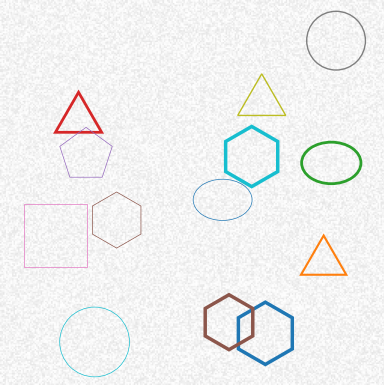[{"shape": "oval", "thickness": 0.5, "radius": 0.38, "center": [0.578, 0.481]}, {"shape": "hexagon", "thickness": 2.5, "radius": 0.4, "center": [0.689, 0.134]}, {"shape": "triangle", "thickness": 1.5, "radius": 0.34, "center": [0.841, 0.32]}, {"shape": "oval", "thickness": 2, "radius": 0.39, "center": [0.86, 0.577]}, {"shape": "triangle", "thickness": 2, "radius": 0.35, "center": [0.204, 0.691]}, {"shape": "pentagon", "thickness": 0.5, "radius": 0.36, "center": [0.223, 0.598]}, {"shape": "hexagon", "thickness": 2.5, "radius": 0.36, "center": [0.595, 0.163]}, {"shape": "hexagon", "thickness": 0.5, "radius": 0.36, "center": [0.303, 0.428]}, {"shape": "square", "thickness": 0.5, "radius": 0.41, "center": [0.143, 0.388]}, {"shape": "circle", "thickness": 1, "radius": 0.38, "center": [0.873, 0.894]}, {"shape": "triangle", "thickness": 1, "radius": 0.36, "center": [0.68, 0.736]}, {"shape": "circle", "thickness": 0.5, "radius": 0.45, "center": [0.246, 0.112]}, {"shape": "hexagon", "thickness": 2.5, "radius": 0.39, "center": [0.654, 0.593]}]